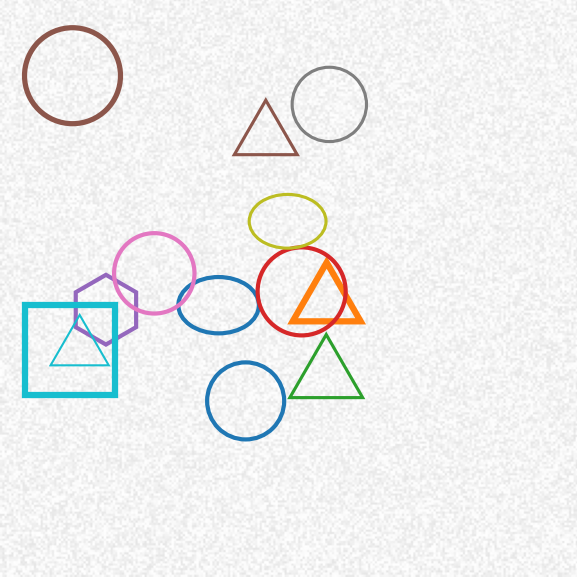[{"shape": "oval", "thickness": 2, "radius": 0.35, "center": [0.379, 0.471]}, {"shape": "circle", "thickness": 2, "radius": 0.33, "center": [0.425, 0.305]}, {"shape": "triangle", "thickness": 3, "radius": 0.34, "center": [0.566, 0.477]}, {"shape": "triangle", "thickness": 1.5, "radius": 0.36, "center": [0.565, 0.347]}, {"shape": "circle", "thickness": 2, "radius": 0.38, "center": [0.522, 0.495]}, {"shape": "hexagon", "thickness": 2, "radius": 0.3, "center": [0.183, 0.463]}, {"shape": "circle", "thickness": 2.5, "radius": 0.42, "center": [0.126, 0.868]}, {"shape": "triangle", "thickness": 1.5, "radius": 0.31, "center": [0.46, 0.763]}, {"shape": "circle", "thickness": 2, "radius": 0.35, "center": [0.267, 0.526]}, {"shape": "circle", "thickness": 1.5, "radius": 0.32, "center": [0.57, 0.818]}, {"shape": "oval", "thickness": 1.5, "radius": 0.33, "center": [0.498, 0.616]}, {"shape": "square", "thickness": 3, "radius": 0.39, "center": [0.121, 0.392]}, {"shape": "triangle", "thickness": 1, "radius": 0.29, "center": [0.138, 0.396]}]